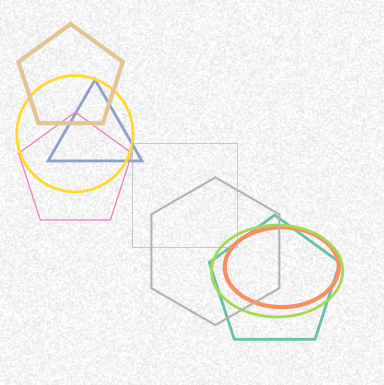[{"shape": "pentagon", "thickness": 2, "radius": 0.89, "center": [0.713, 0.263]}, {"shape": "oval", "thickness": 3, "radius": 0.74, "center": [0.732, 0.306]}, {"shape": "triangle", "thickness": 2, "radius": 0.7, "center": [0.247, 0.652]}, {"shape": "pentagon", "thickness": 1, "radius": 0.77, "center": [0.196, 0.554]}, {"shape": "oval", "thickness": 2, "radius": 0.85, "center": [0.72, 0.296]}, {"shape": "circle", "thickness": 2, "radius": 0.76, "center": [0.195, 0.653]}, {"shape": "pentagon", "thickness": 3, "radius": 0.71, "center": [0.183, 0.795]}, {"shape": "square", "thickness": 0.5, "radius": 0.68, "center": [0.48, 0.493]}, {"shape": "hexagon", "thickness": 1.5, "radius": 0.96, "center": [0.559, 0.347]}]